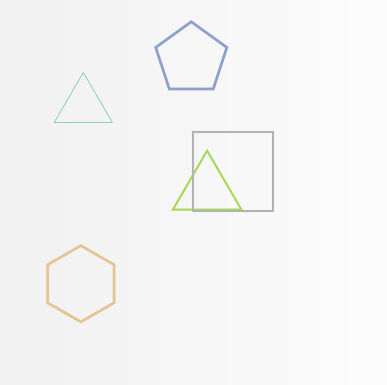[{"shape": "triangle", "thickness": 0.5, "radius": 0.43, "center": [0.215, 0.725]}, {"shape": "pentagon", "thickness": 2, "radius": 0.48, "center": [0.494, 0.847]}, {"shape": "triangle", "thickness": 1.5, "radius": 0.51, "center": [0.535, 0.506]}, {"shape": "hexagon", "thickness": 2, "radius": 0.49, "center": [0.209, 0.263]}, {"shape": "square", "thickness": 1.5, "radius": 0.52, "center": [0.602, 0.555]}]